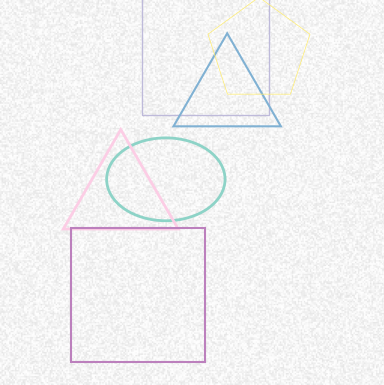[{"shape": "oval", "thickness": 2, "radius": 0.77, "center": [0.431, 0.534]}, {"shape": "square", "thickness": 1, "radius": 0.83, "center": [0.534, 0.866]}, {"shape": "triangle", "thickness": 1.5, "radius": 0.8, "center": [0.59, 0.752]}, {"shape": "triangle", "thickness": 2, "radius": 0.86, "center": [0.314, 0.491]}, {"shape": "square", "thickness": 1.5, "radius": 0.87, "center": [0.358, 0.234]}, {"shape": "pentagon", "thickness": 0.5, "radius": 0.7, "center": [0.673, 0.868]}]